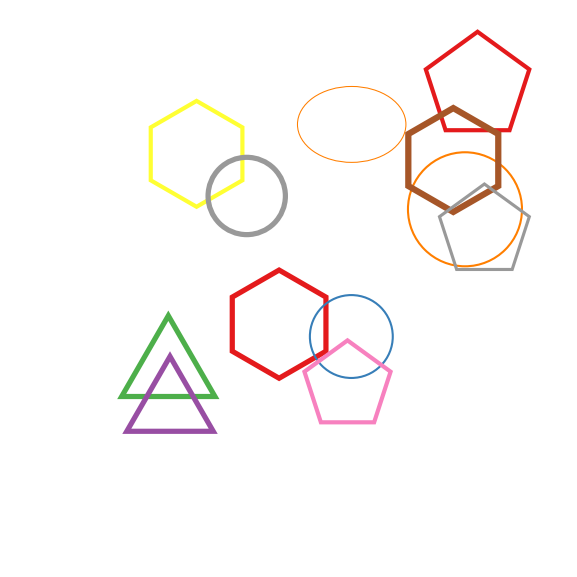[{"shape": "hexagon", "thickness": 2.5, "radius": 0.47, "center": [0.483, 0.438]}, {"shape": "pentagon", "thickness": 2, "radius": 0.47, "center": [0.827, 0.85]}, {"shape": "circle", "thickness": 1, "radius": 0.36, "center": [0.608, 0.416]}, {"shape": "triangle", "thickness": 2.5, "radius": 0.47, "center": [0.291, 0.359]}, {"shape": "triangle", "thickness": 2.5, "radius": 0.43, "center": [0.294, 0.296]}, {"shape": "oval", "thickness": 0.5, "radius": 0.47, "center": [0.609, 0.784]}, {"shape": "circle", "thickness": 1, "radius": 0.49, "center": [0.805, 0.637]}, {"shape": "hexagon", "thickness": 2, "radius": 0.46, "center": [0.34, 0.733]}, {"shape": "hexagon", "thickness": 3, "radius": 0.45, "center": [0.785, 0.722]}, {"shape": "pentagon", "thickness": 2, "radius": 0.39, "center": [0.602, 0.331]}, {"shape": "pentagon", "thickness": 1.5, "radius": 0.41, "center": [0.839, 0.599]}, {"shape": "circle", "thickness": 2.5, "radius": 0.33, "center": [0.427, 0.66]}]